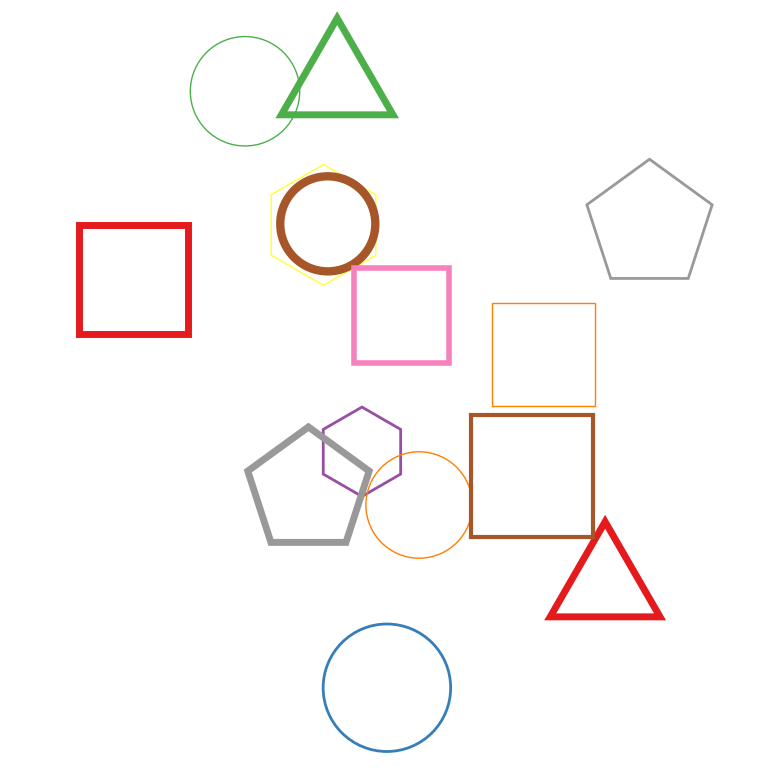[{"shape": "square", "thickness": 2.5, "radius": 0.35, "center": [0.173, 0.638]}, {"shape": "triangle", "thickness": 2.5, "radius": 0.41, "center": [0.786, 0.24]}, {"shape": "circle", "thickness": 1, "radius": 0.41, "center": [0.502, 0.107]}, {"shape": "circle", "thickness": 0.5, "radius": 0.36, "center": [0.318, 0.881]}, {"shape": "triangle", "thickness": 2.5, "radius": 0.42, "center": [0.438, 0.893]}, {"shape": "hexagon", "thickness": 1, "radius": 0.29, "center": [0.47, 0.413]}, {"shape": "circle", "thickness": 0.5, "radius": 0.35, "center": [0.544, 0.344]}, {"shape": "square", "thickness": 0.5, "radius": 0.33, "center": [0.706, 0.539]}, {"shape": "hexagon", "thickness": 0.5, "radius": 0.39, "center": [0.42, 0.708]}, {"shape": "circle", "thickness": 3, "radius": 0.31, "center": [0.426, 0.709]}, {"shape": "square", "thickness": 1.5, "radius": 0.4, "center": [0.691, 0.381]}, {"shape": "square", "thickness": 2, "radius": 0.31, "center": [0.522, 0.591]}, {"shape": "pentagon", "thickness": 2.5, "radius": 0.41, "center": [0.401, 0.363]}, {"shape": "pentagon", "thickness": 1, "radius": 0.43, "center": [0.844, 0.708]}]